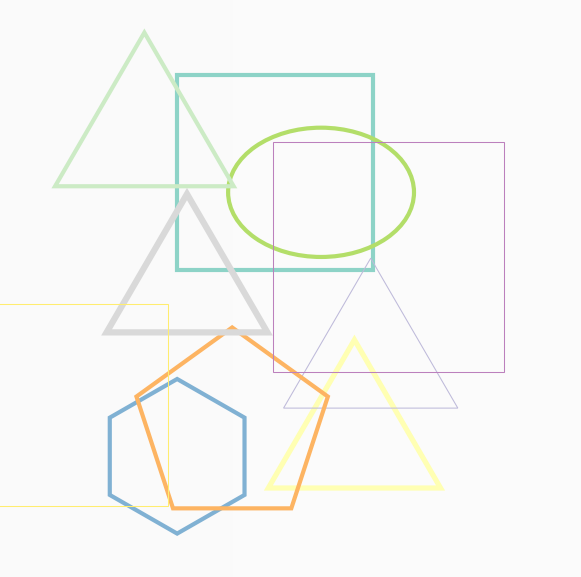[{"shape": "square", "thickness": 2, "radius": 0.84, "center": [0.473, 0.701]}, {"shape": "triangle", "thickness": 2.5, "radius": 0.86, "center": [0.61, 0.24]}, {"shape": "triangle", "thickness": 0.5, "radius": 0.87, "center": [0.638, 0.379]}, {"shape": "hexagon", "thickness": 2, "radius": 0.67, "center": [0.305, 0.209]}, {"shape": "pentagon", "thickness": 2, "radius": 0.87, "center": [0.399, 0.259]}, {"shape": "oval", "thickness": 2, "radius": 0.8, "center": [0.552, 0.666]}, {"shape": "triangle", "thickness": 3, "radius": 0.8, "center": [0.322, 0.503]}, {"shape": "square", "thickness": 0.5, "radius": 0.99, "center": [0.668, 0.554]}, {"shape": "triangle", "thickness": 2, "radius": 0.89, "center": [0.248, 0.765]}, {"shape": "square", "thickness": 0.5, "radius": 0.87, "center": [0.114, 0.298]}]